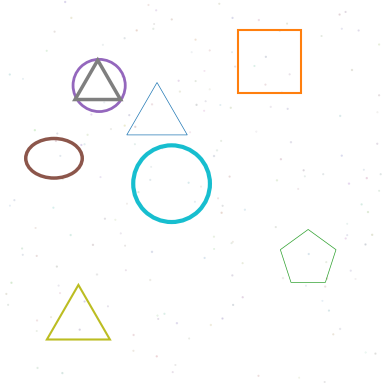[{"shape": "triangle", "thickness": 0.5, "radius": 0.45, "center": [0.408, 0.695]}, {"shape": "square", "thickness": 1.5, "radius": 0.41, "center": [0.7, 0.84]}, {"shape": "pentagon", "thickness": 0.5, "radius": 0.38, "center": [0.8, 0.328]}, {"shape": "circle", "thickness": 2, "radius": 0.34, "center": [0.258, 0.778]}, {"shape": "oval", "thickness": 2.5, "radius": 0.37, "center": [0.14, 0.589]}, {"shape": "triangle", "thickness": 2.5, "radius": 0.34, "center": [0.254, 0.776]}, {"shape": "triangle", "thickness": 1.5, "radius": 0.47, "center": [0.204, 0.165]}, {"shape": "circle", "thickness": 3, "radius": 0.5, "center": [0.446, 0.523]}]